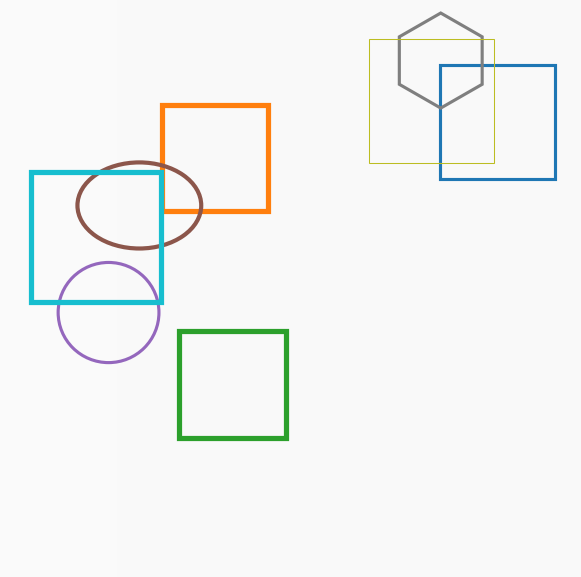[{"shape": "square", "thickness": 1.5, "radius": 0.49, "center": [0.855, 0.788]}, {"shape": "square", "thickness": 2.5, "radius": 0.46, "center": [0.37, 0.725]}, {"shape": "square", "thickness": 2.5, "radius": 0.46, "center": [0.4, 0.334]}, {"shape": "circle", "thickness": 1.5, "radius": 0.43, "center": [0.187, 0.458]}, {"shape": "oval", "thickness": 2, "radius": 0.53, "center": [0.24, 0.643]}, {"shape": "hexagon", "thickness": 1.5, "radius": 0.41, "center": [0.758, 0.894]}, {"shape": "square", "thickness": 0.5, "radius": 0.54, "center": [0.742, 0.825]}, {"shape": "square", "thickness": 2.5, "radius": 0.56, "center": [0.165, 0.589]}]